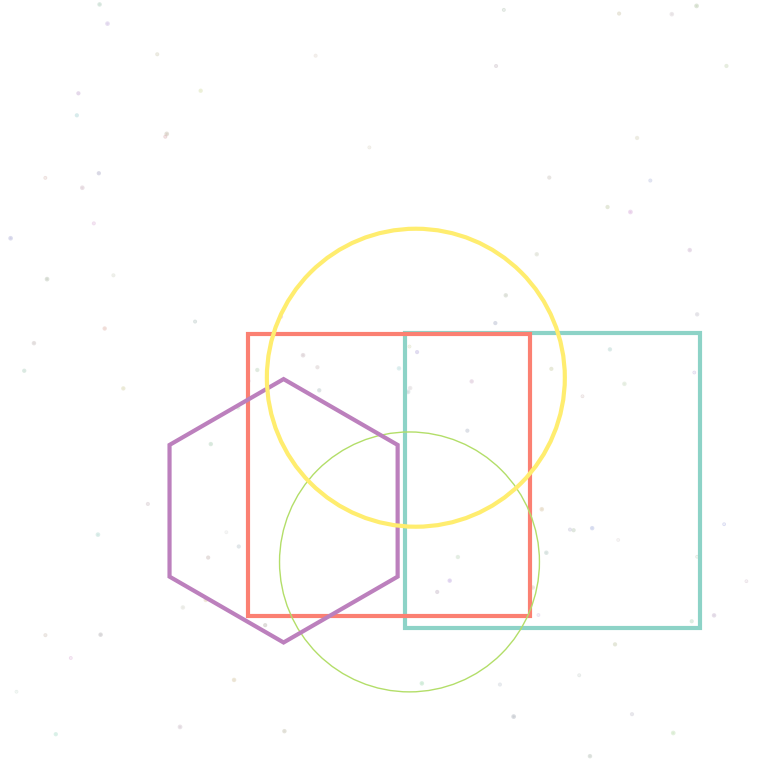[{"shape": "square", "thickness": 1.5, "radius": 0.96, "center": [0.718, 0.376]}, {"shape": "square", "thickness": 1.5, "radius": 0.92, "center": [0.505, 0.383]}, {"shape": "circle", "thickness": 0.5, "radius": 0.84, "center": [0.532, 0.27]}, {"shape": "hexagon", "thickness": 1.5, "radius": 0.86, "center": [0.368, 0.337]}, {"shape": "circle", "thickness": 1.5, "radius": 0.97, "center": [0.54, 0.509]}]